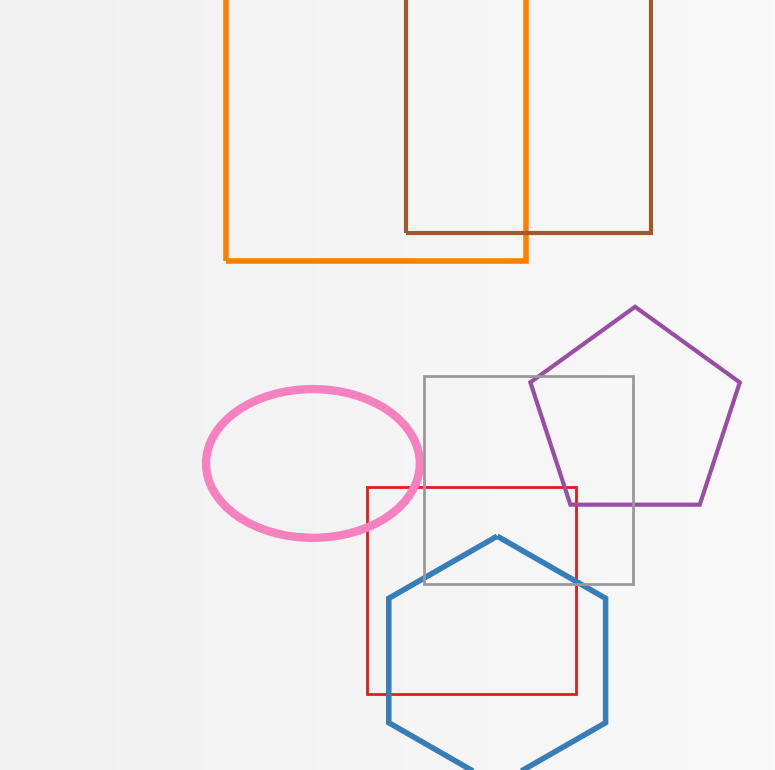[{"shape": "square", "thickness": 1, "radius": 0.67, "center": [0.608, 0.234]}, {"shape": "hexagon", "thickness": 2, "radius": 0.81, "center": [0.642, 0.142]}, {"shape": "pentagon", "thickness": 1.5, "radius": 0.71, "center": [0.819, 0.46]}, {"shape": "square", "thickness": 2, "radius": 0.97, "center": [0.485, 0.854]}, {"shape": "square", "thickness": 1.5, "radius": 0.79, "center": [0.682, 0.855]}, {"shape": "oval", "thickness": 3, "radius": 0.69, "center": [0.404, 0.398]}, {"shape": "square", "thickness": 1, "radius": 0.67, "center": [0.682, 0.376]}]